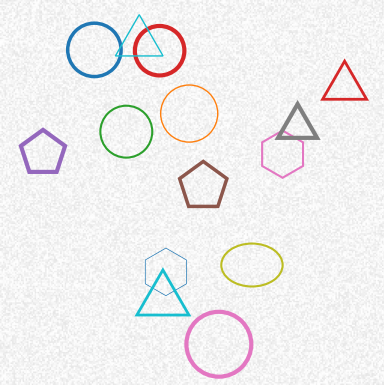[{"shape": "hexagon", "thickness": 0.5, "radius": 0.31, "center": [0.431, 0.294]}, {"shape": "circle", "thickness": 2.5, "radius": 0.35, "center": [0.245, 0.87]}, {"shape": "circle", "thickness": 1, "radius": 0.37, "center": [0.491, 0.705]}, {"shape": "circle", "thickness": 1.5, "radius": 0.34, "center": [0.328, 0.658]}, {"shape": "triangle", "thickness": 2, "radius": 0.33, "center": [0.895, 0.775]}, {"shape": "circle", "thickness": 3, "radius": 0.32, "center": [0.415, 0.868]}, {"shape": "pentagon", "thickness": 3, "radius": 0.3, "center": [0.112, 0.602]}, {"shape": "pentagon", "thickness": 2.5, "radius": 0.32, "center": [0.528, 0.516]}, {"shape": "hexagon", "thickness": 1.5, "radius": 0.31, "center": [0.734, 0.6]}, {"shape": "circle", "thickness": 3, "radius": 0.42, "center": [0.568, 0.106]}, {"shape": "triangle", "thickness": 3, "radius": 0.29, "center": [0.773, 0.671]}, {"shape": "oval", "thickness": 1.5, "radius": 0.4, "center": [0.654, 0.312]}, {"shape": "triangle", "thickness": 2, "radius": 0.39, "center": [0.423, 0.221]}, {"shape": "triangle", "thickness": 1, "radius": 0.36, "center": [0.362, 0.89]}]